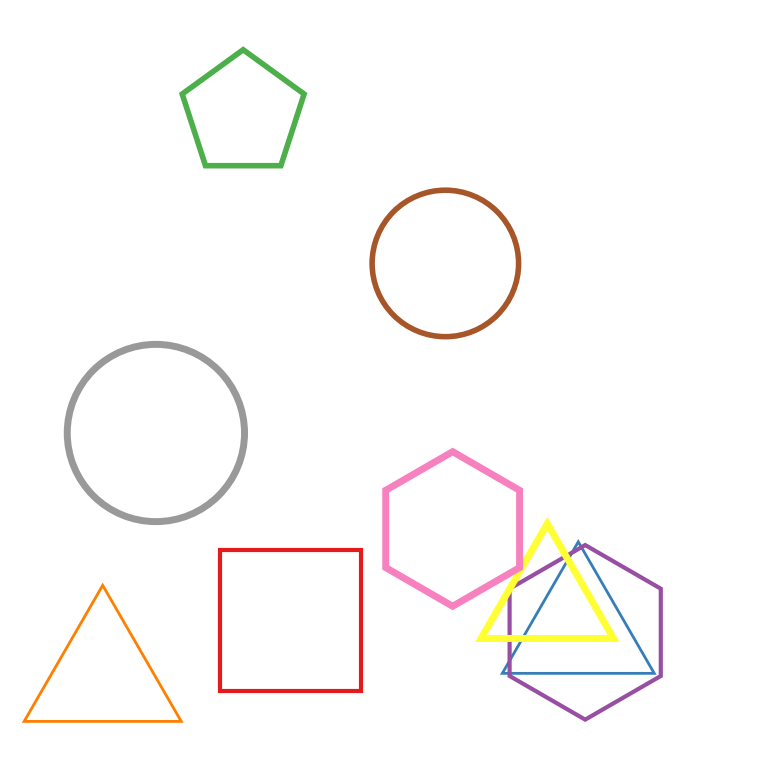[{"shape": "square", "thickness": 1.5, "radius": 0.46, "center": [0.377, 0.194]}, {"shape": "triangle", "thickness": 1, "radius": 0.57, "center": [0.751, 0.182]}, {"shape": "pentagon", "thickness": 2, "radius": 0.42, "center": [0.316, 0.852]}, {"shape": "hexagon", "thickness": 1.5, "radius": 0.57, "center": [0.76, 0.179]}, {"shape": "triangle", "thickness": 1, "radius": 0.59, "center": [0.133, 0.122]}, {"shape": "triangle", "thickness": 2.5, "radius": 0.5, "center": [0.711, 0.221]}, {"shape": "circle", "thickness": 2, "radius": 0.48, "center": [0.578, 0.658]}, {"shape": "hexagon", "thickness": 2.5, "radius": 0.5, "center": [0.588, 0.313]}, {"shape": "circle", "thickness": 2.5, "radius": 0.58, "center": [0.202, 0.438]}]